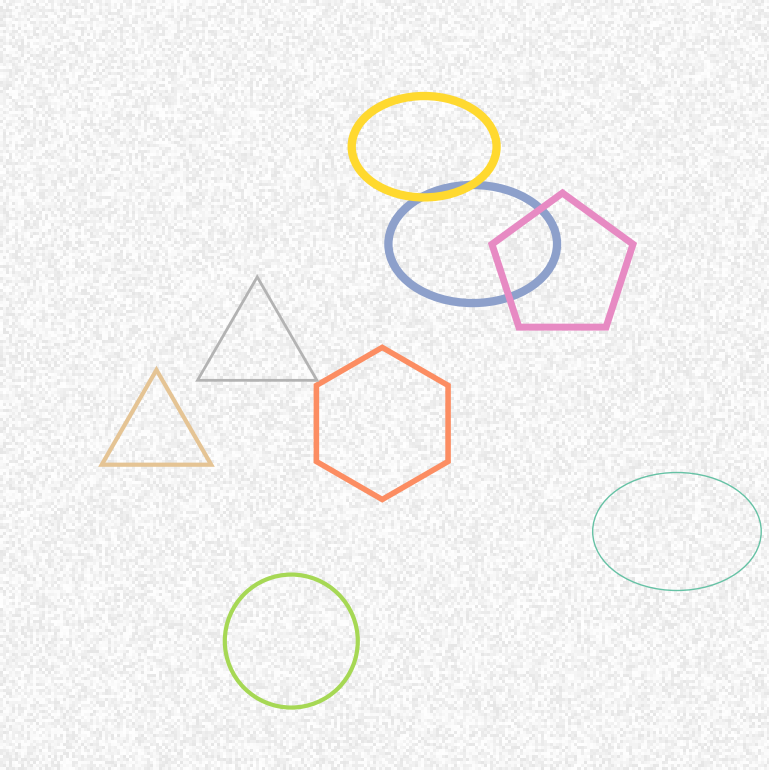[{"shape": "oval", "thickness": 0.5, "radius": 0.55, "center": [0.879, 0.31]}, {"shape": "hexagon", "thickness": 2, "radius": 0.49, "center": [0.496, 0.45]}, {"shape": "oval", "thickness": 3, "radius": 0.55, "center": [0.614, 0.683]}, {"shape": "pentagon", "thickness": 2.5, "radius": 0.48, "center": [0.73, 0.653]}, {"shape": "circle", "thickness": 1.5, "radius": 0.43, "center": [0.378, 0.167]}, {"shape": "oval", "thickness": 3, "radius": 0.47, "center": [0.551, 0.809]}, {"shape": "triangle", "thickness": 1.5, "radius": 0.41, "center": [0.203, 0.438]}, {"shape": "triangle", "thickness": 1, "radius": 0.45, "center": [0.334, 0.551]}]